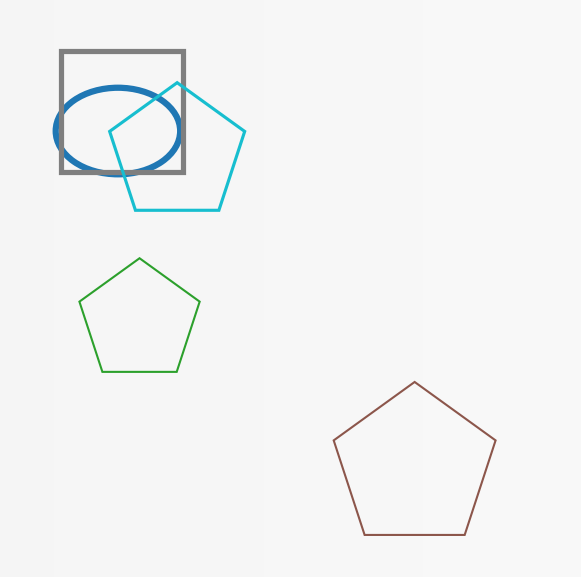[{"shape": "oval", "thickness": 3, "radius": 0.54, "center": [0.203, 0.772]}, {"shape": "pentagon", "thickness": 1, "radius": 0.54, "center": [0.24, 0.443]}, {"shape": "pentagon", "thickness": 1, "radius": 0.73, "center": [0.713, 0.191]}, {"shape": "square", "thickness": 2.5, "radius": 0.52, "center": [0.21, 0.806]}, {"shape": "pentagon", "thickness": 1.5, "radius": 0.61, "center": [0.305, 0.734]}]